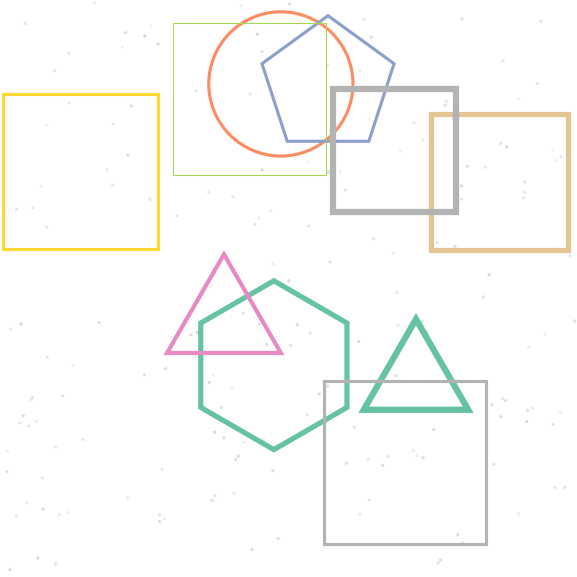[{"shape": "hexagon", "thickness": 2.5, "radius": 0.73, "center": [0.474, 0.367]}, {"shape": "triangle", "thickness": 3, "radius": 0.52, "center": [0.72, 0.342]}, {"shape": "circle", "thickness": 1.5, "radius": 0.62, "center": [0.486, 0.854]}, {"shape": "pentagon", "thickness": 1.5, "radius": 0.6, "center": [0.568, 0.852]}, {"shape": "triangle", "thickness": 2, "radius": 0.57, "center": [0.388, 0.445]}, {"shape": "square", "thickness": 0.5, "radius": 0.66, "center": [0.432, 0.827]}, {"shape": "square", "thickness": 1.5, "radius": 0.67, "center": [0.14, 0.703]}, {"shape": "square", "thickness": 2.5, "radius": 0.59, "center": [0.865, 0.684]}, {"shape": "square", "thickness": 1.5, "radius": 0.7, "center": [0.702, 0.198]}, {"shape": "square", "thickness": 3, "radius": 0.53, "center": [0.683, 0.739]}]